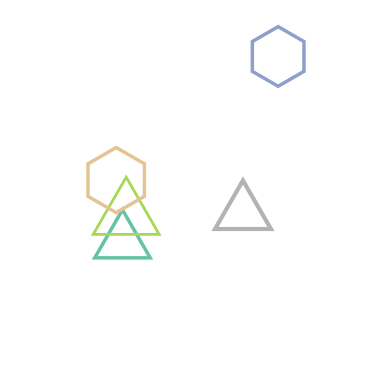[{"shape": "triangle", "thickness": 2.5, "radius": 0.42, "center": [0.318, 0.372]}, {"shape": "hexagon", "thickness": 2.5, "radius": 0.39, "center": [0.722, 0.853]}, {"shape": "triangle", "thickness": 2, "radius": 0.49, "center": [0.328, 0.441]}, {"shape": "hexagon", "thickness": 2.5, "radius": 0.42, "center": [0.302, 0.532]}, {"shape": "triangle", "thickness": 3, "radius": 0.42, "center": [0.631, 0.447]}]